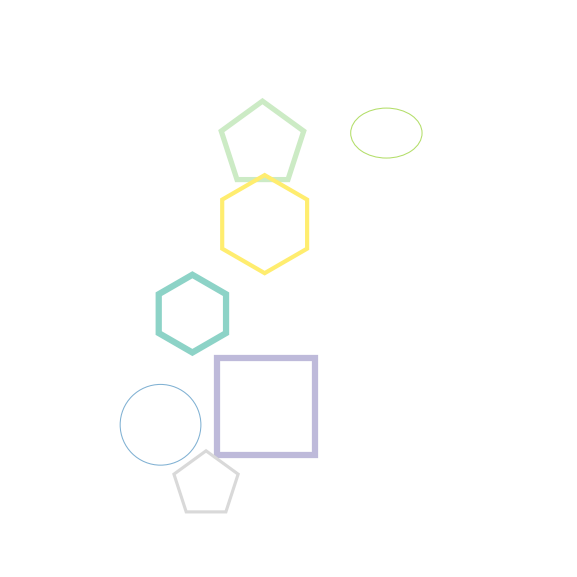[{"shape": "hexagon", "thickness": 3, "radius": 0.34, "center": [0.333, 0.456]}, {"shape": "square", "thickness": 3, "radius": 0.42, "center": [0.461, 0.295]}, {"shape": "circle", "thickness": 0.5, "radius": 0.35, "center": [0.278, 0.264]}, {"shape": "oval", "thickness": 0.5, "radius": 0.31, "center": [0.669, 0.769]}, {"shape": "pentagon", "thickness": 1.5, "radius": 0.29, "center": [0.357, 0.16]}, {"shape": "pentagon", "thickness": 2.5, "radius": 0.38, "center": [0.455, 0.749]}, {"shape": "hexagon", "thickness": 2, "radius": 0.42, "center": [0.458, 0.611]}]